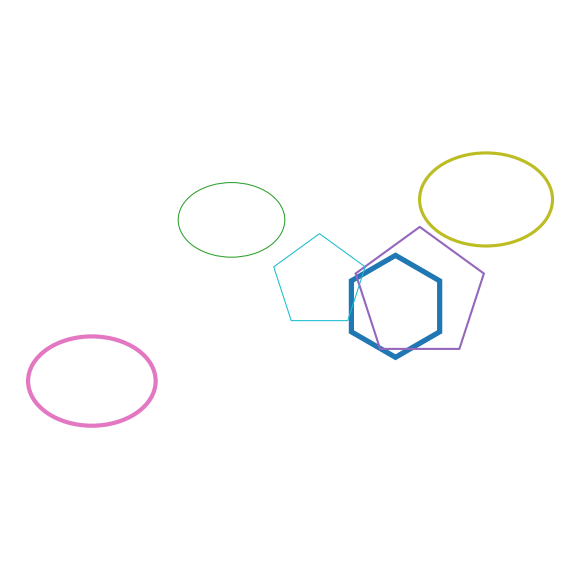[{"shape": "hexagon", "thickness": 2.5, "radius": 0.44, "center": [0.685, 0.469]}, {"shape": "oval", "thickness": 0.5, "radius": 0.46, "center": [0.401, 0.618]}, {"shape": "pentagon", "thickness": 1, "radius": 0.58, "center": [0.727, 0.489]}, {"shape": "oval", "thickness": 2, "radius": 0.55, "center": [0.159, 0.339]}, {"shape": "oval", "thickness": 1.5, "radius": 0.58, "center": [0.842, 0.654]}, {"shape": "pentagon", "thickness": 0.5, "radius": 0.42, "center": [0.553, 0.511]}]